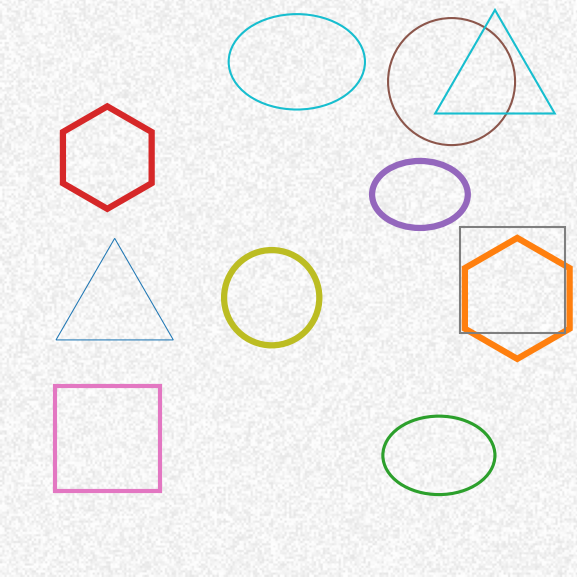[{"shape": "triangle", "thickness": 0.5, "radius": 0.59, "center": [0.199, 0.469]}, {"shape": "hexagon", "thickness": 3, "radius": 0.52, "center": [0.896, 0.482]}, {"shape": "oval", "thickness": 1.5, "radius": 0.49, "center": [0.76, 0.211]}, {"shape": "hexagon", "thickness": 3, "radius": 0.44, "center": [0.186, 0.726]}, {"shape": "oval", "thickness": 3, "radius": 0.41, "center": [0.727, 0.662]}, {"shape": "circle", "thickness": 1, "radius": 0.55, "center": [0.782, 0.858]}, {"shape": "square", "thickness": 2, "radius": 0.45, "center": [0.186, 0.239]}, {"shape": "square", "thickness": 1, "radius": 0.46, "center": [0.888, 0.515]}, {"shape": "circle", "thickness": 3, "radius": 0.41, "center": [0.47, 0.484]}, {"shape": "oval", "thickness": 1, "radius": 0.59, "center": [0.514, 0.892]}, {"shape": "triangle", "thickness": 1, "radius": 0.6, "center": [0.857, 0.862]}]